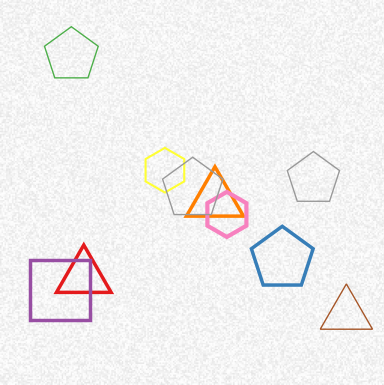[{"shape": "triangle", "thickness": 2.5, "radius": 0.41, "center": [0.218, 0.282]}, {"shape": "pentagon", "thickness": 2.5, "radius": 0.42, "center": [0.733, 0.328]}, {"shape": "pentagon", "thickness": 1, "radius": 0.37, "center": [0.185, 0.857]}, {"shape": "square", "thickness": 2.5, "radius": 0.39, "center": [0.156, 0.246]}, {"shape": "triangle", "thickness": 2.5, "radius": 0.43, "center": [0.558, 0.481]}, {"shape": "hexagon", "thickness": 1.5, "radius": 0.29, "center": [0.428, 0.558]}, {"shape": "triangle", "thickness": 1, "radius": 0.39, "center": [0.9, 0.184]}, {"shape": "hexagon", "thickness": 3, "radius": 0.29, "center": [0.589, 0.443]}, {"shape": "pentagon", "thickness": 1, "radius": 0.36, "center": [0.814, 0.535]}, {"shape": "pentagon", "thickness": 1, "radius": 0.41, "center": [0.501, 0.509]}]